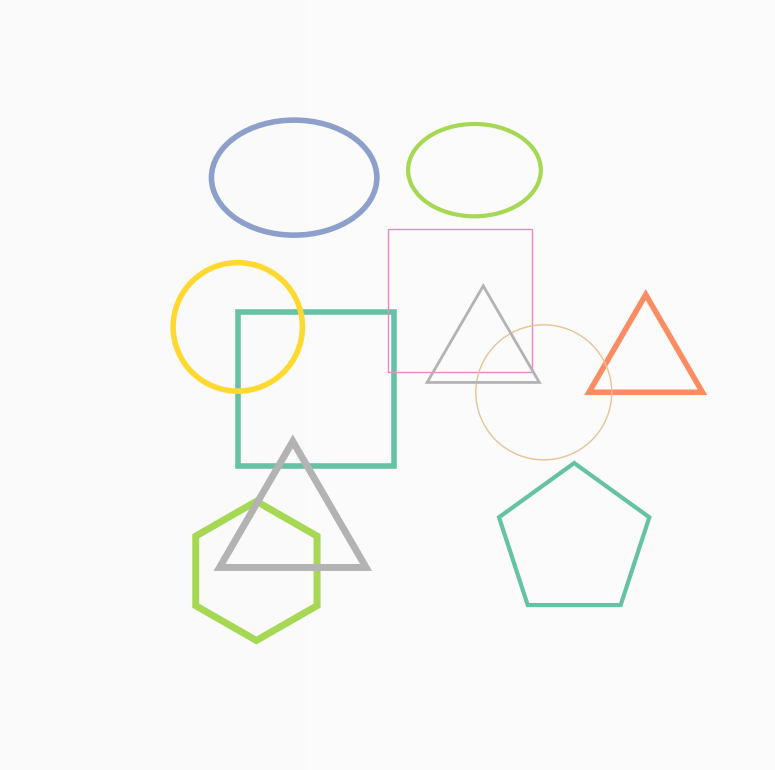[{"shape": "square", "thickness": 2, "radius": 0.5, "center": [0.408, 0.494]}, {"shape": "pentagon", "thickness": 1.5, "radius": 0.51, "center": [0.741, 0.297]}, {"shape": "triangle", "thickness": 2, "radius": 0.42, "center": [0.833, 0.533]}, {"shape": "oval", "thickness": 2, "radius": 0.53, "center": [0.38, 0.769]}, {"shape": "square", "thickness": 0.5, "radius": 0.47, "center": [0.593, 0.609]}, {"shape": "hexagon", "thickness": 2.5, "radius": 0.45, "center": [0.331, 0.259]}, {"shape": "oval", "thickness": 1.5, "radius": 0.43, "center": [0.612, 0.779]}, {"shape": "circle", "thickness": 2, "radius": 0.42, "center": [0.307, 0.575]}, {"shape": "circle", "thickness": 0.5, "radius": 0.44, "center": [0.702, 0.49]}, {"shape": "triangle", "thickness": 1, "radius": 0.42, "center": [0.624, 0.545]}, {"shape": "triangle", "thickness": 2.5, "radius": 0.55, "center": [0.378, 0.318]}]